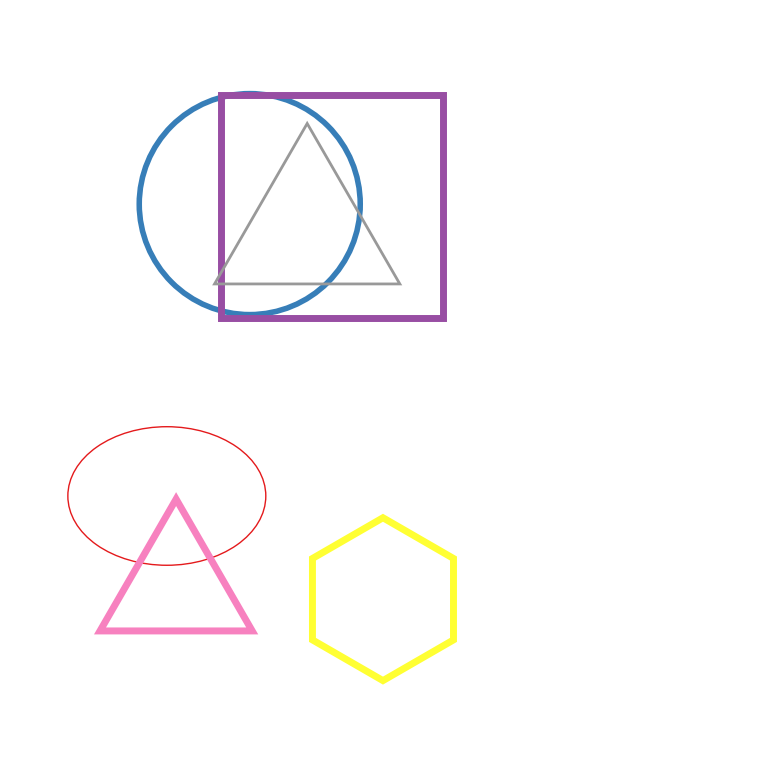[{"shape": "oval", "thickness": 0.5, "radius": 0.64, "center": [0.217, 0.356]}, {"shape": "circle", "thickness": 2, "radius": 0.72, "center": [0.324, 0.735]}, {"shape": "square", "thickness": 2.5, "radius": 0.72, "center": [0.431, 0.732]}, {"shape": "hexagon", "thickness": 2.5, "radius": 0.53, "center": [0.497, 0.222]}, {"shape": "triangle", "thickness": 2.5, "radius": 0.57, "center": [0.229, 0.238]}, {"shape": "triangle", "thickness": 1, "radius": 0.69, "center": [0.399, 0.701]}]